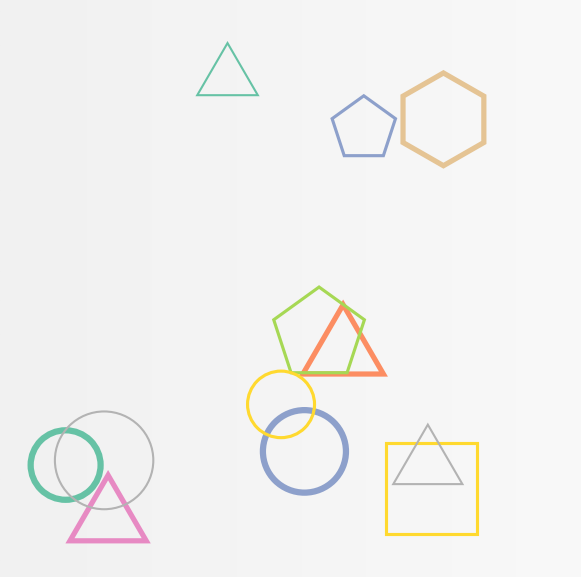[{"shape": "triangle", "thickness": 1, "radius": 0.3, "center": [0.391, 0.864]}, {"shape": "circle", "thickness": 3, "radius": 0.3, "center": [0.113, 0.194]}, {"shape": "triangle", "thickness": 2.5, "radius": 0.4, "center": [0.59, 0.391]}, {"shape": "pentagon", "thickness": 1.5, "radius": 0.29, "center": [0.626, 0.776]}, {"shape": "circle", "thickness": 3, "radius": 0.36, "center": [0.524, 0.218]}, {"shape": "triangle", "thickness": 2.5, "radius": 0.38, "center": [0.186, 0.101]}, {"shape": "pentagon", "thickness": 1.5, "radius": 0.41, "center": [0.549, 0.42]}, {"shape": "square", "thickness": 1.5, "radius": 0.39, "center": [0.743, 0.154]}, {"shape": "circle", "thickness": 1.5, "radius": 0.29, "center": [0.484, 0.299]}, {"shape": "hexagon", "thickness": 2.5, "radius": 0.4, "center": [0.763, 0.792]}, {"shape": "triangle", "thickness": 1, "radius": 0.34, "center": [0.736, 0.195]}, {"shape": "circle", "thickness": 1, "radius": 0.42, "center": [0.179, 0.202]}]